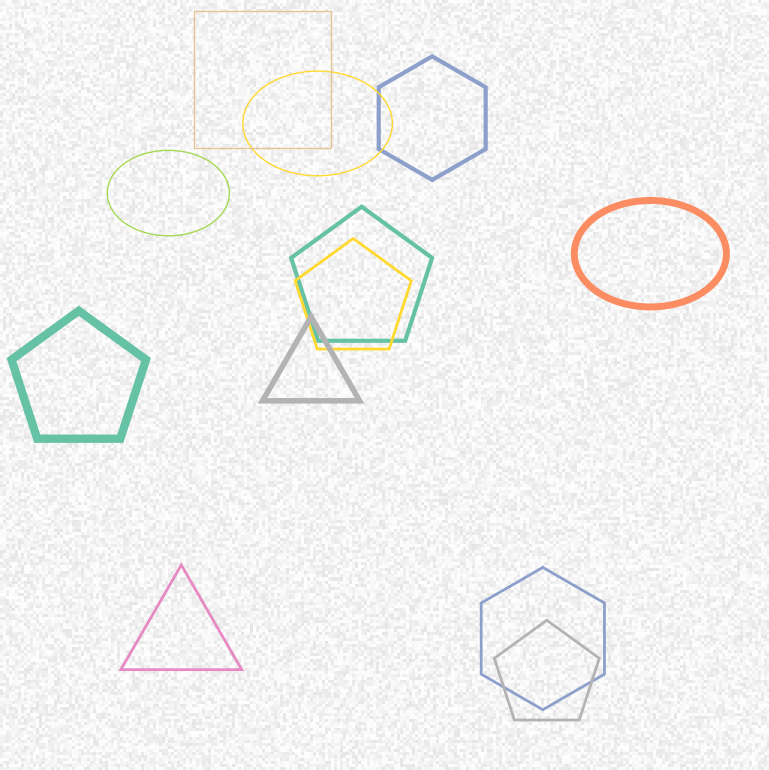[{"shape": "pentagon", "thickness": 1.5, "radius": 0.48, "center": [0.47, 0.635]}, {"shape": "pentagon", "thickness": 3, "radius": 0.46, "center": [0.102, 0.505]}, {"shape": "oval", "thickness": 2.5, "radius": 0.49, "center": [0.845, 0.671]}, {"shape": "hexagon", "thickness": 1, "radius": 0.46, "center": [0.705, 0.171]}, {"shape": "hexagon", "thickness": 1.5, "radius": 0.4, "center": [0.561, 0.847]}, {"shape": "triangle", "thickness": 1, "radius": 0.45, "center": [0.235, 0.176]}, {"shape": "oval", "thickness": 0.5, "radius": 0.4, "center": [0.219, 0.749]}, {"shape": "pentagon", "thickness": 1, "radius": 0.4, "center": [0.459, 0.611]}, {"shape": "oval", "thickness": 0.5, "radius": 0.49, "center": [0.412, 0.84]}, {"shape": "square", "thickness": 0.5, "radius": 0.44, "center": [0.341, 0.897]}, {"shape": "triangle", "thickness": 2, "radius": 0.36, "center": [0.404, 0.516]}, {"shape": "pentagon", "thickness": 1, "radius": 0.36, "center": [0.71, 0.123]}]